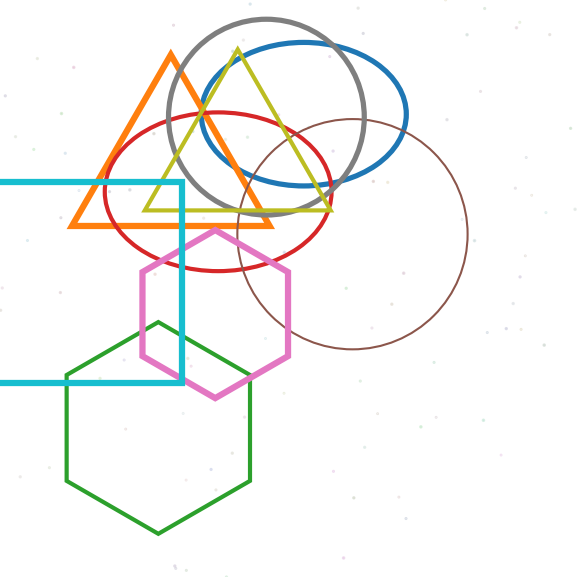[{"shape": "oval", "thickness": 2.5, "radius": 0.89, "center": [0.526, 0.801]}, {"shape": "triangle", "thickness": 3, "radius": 0.99, "center": [0.296, 0.707]}, {"shape": "hexagon", "thickness": 2, "radius": 0.92, "center": [0.274, 0.258]}, {"shape": "oval", "thickness": 2, "radius": 0.98, "center": [0.378, 0.667]}, {"shape": "circle", "thickness": 1, "radius": 1.0, "center": [0.61, 0.594]}, {"shape": "hexagon", "thickness": 3, "radius": 0.73, "center": [0.373, 0.455]}, {"shape": "circle", "thickness": 2.5, "radius": 0.85, "center": [0.461, 0.796]}, {"shape": "triangle", "thickness": 2, "radius": 0.93, "center": [0.412, 0.728]}, {"shape": "square", "thickness": 3, "radius": 0.87, "center": [0.141, 0.51]}]